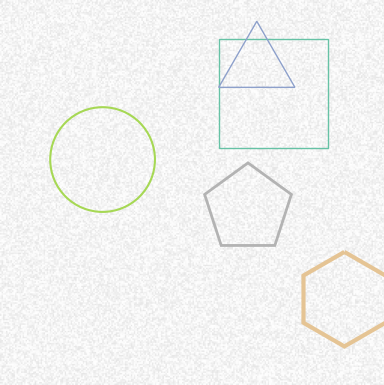[{"shape": "square", "thickness": 1, "radius": 0.71, "center": [0.711, 0.757]}, {"shape": "triangle", "thickness": 1, "radius": 0.57, "center": [0.667, 0.83]}, {"shape": "circle", "thickness": 1.5, "radius": 0.68, "center": [0.266, 0.586]}, {"shape": "hexagon", "thickness": 3, "radius": 0.61, "center": [0.895, 0.223]}, {"shape": "pentagon", "thickness": 2, "radius": 0.59, "center": [0.644, 0.458]}]